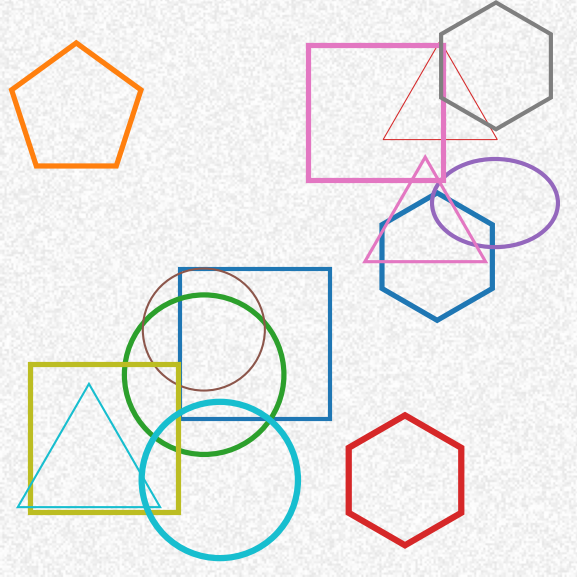[{"shape": "hexagon", "thickness": 2.5, "radius": 0.55, "center": [0.757, 0.555]}, {"shape": "square", "thickness": 2, "radius": 0.65, "center": [0.442, 0.403]}, {"shape": "pentagon", "thickness": 2.5, "radius": 0.59, "center": [0.132, 0.807]}, {"shape": "circle", "thickness": 2.5, "radius": 0.69, "center": [0.354, 0.35]}, {"shape": "hexagon", "thickness": 3, "radius": 0.56, "center": [0.701, 0.167]}, {"shape": "triangle", "thickness": 0.5, "radius": 0.57, "center": [0.762, 0.814]}, {"shape": "oval", "thickness": 2, "radius": 0.55, "center": [0.857, 0.648]}, {"shape": "circle", "thickness": 1, "radius": 0.53, "center": [0.353, 0.429]}, {"shape": "square", "thickness": 2.5, "radius": 0.58, "center": [0.65, 0.805]}, {"shape": "triangle", "thickness": 1.5, "radius": 0.6, "center": [0.736, 0.606]}, {"shape": "hexagon", "thickness": 2, "radius": 0.55, "center": [0.859, 0.885]}, {"shape": "square", "thickness": 2.5, "radius": 0.64, "center": [0.18, 0.24]}, {"shape": "triangle", "thickness": 1, "radius": 0.71, "center": [0.154, 0.192]}, {"shape": "circle", "thickness": 3, "radius": 0.68, "center": [0.381, 0.168]}]